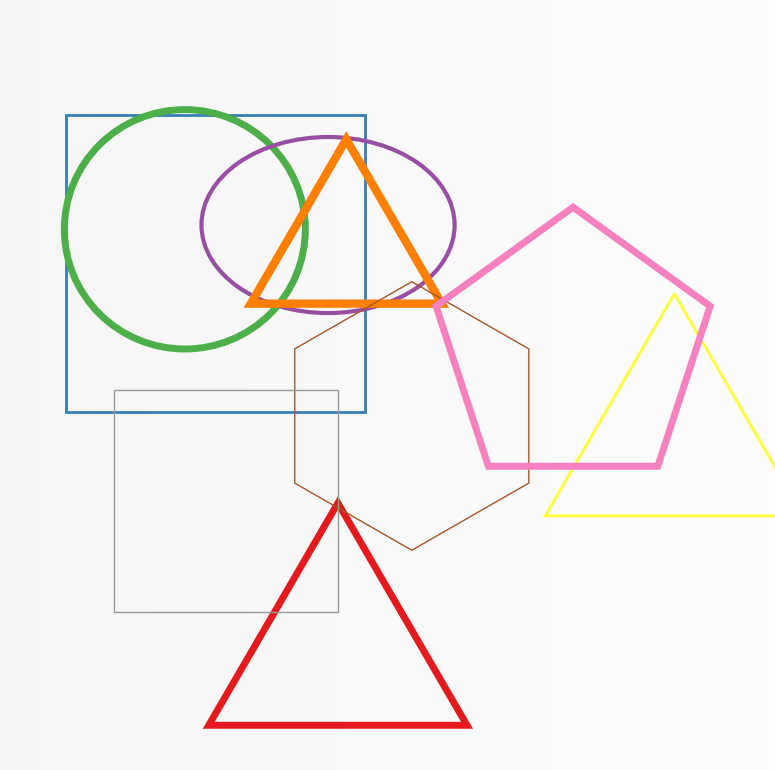[{"shape": "triangle", "thickness": 2.5, "radius": 0.96, "center": [0.436, 0.154]}, {"shape": "square", "thickness": 1, "radius": 0.96, "center": [0.278, 0.658]}, {"shape": "circle", "thickness": 2.5, "radius": 0.78, "center": [0.238, 0.702]}, {"shape": "oval", "thickness": 1.5, "radius": 0.82, "center": [0.423, 0.708]}, {"shape": "triangle", "thickness": 3, "radius": 0.71, "center": [0.447, 0.677]}, {"shape": "triangle", "thickness": 1, "radius": 0.96, "center": [0.87, 0.426]}, {"shape": "hexagon", "thickness": 0.5, "radius": 0.87, "center": [0.531, 0.46]}, {"shape": "pentagon", "thickness": 2.5, "radius": 0.93, "center": [0.739, 0.545]}, {"shape": "square", "thickness": 0.5, "radius": 0.72, "center": [0.292, 0.349]}]